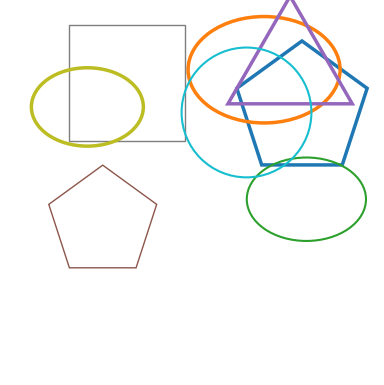[{"shape": "pentagon", "thickness": 2.5, "radius": 0.89, "center": [0.784, 0.716]}, {"shape": "oval", "thickness": 2.5, "radius": 0.99, "center": [0.686, 0.819]}, {"shape": "oval", "thickness": 1.5, "radius": 0.77, "center": [0.796, 0.483]}, {"shape": "triangle", "thickness": 2.5, "radius": 0.93, "center": [0.754, 0.824]}, {"shape": "pentagon", "thickness": 1, "radius": 0.74, "center": [0.267, 0.424]}, {"shape": "square", "thickness": 1, "radius": 0.76, "center": [0.33, 0.785]}, {"shape": "oval", "thickness": 2.5, "radius": 0.73, "center": [0.227, 0.722]}, {"shape": "circle", "thickness": 1.5, "radius": 0.84, "center": [0.64, 0.708]}]